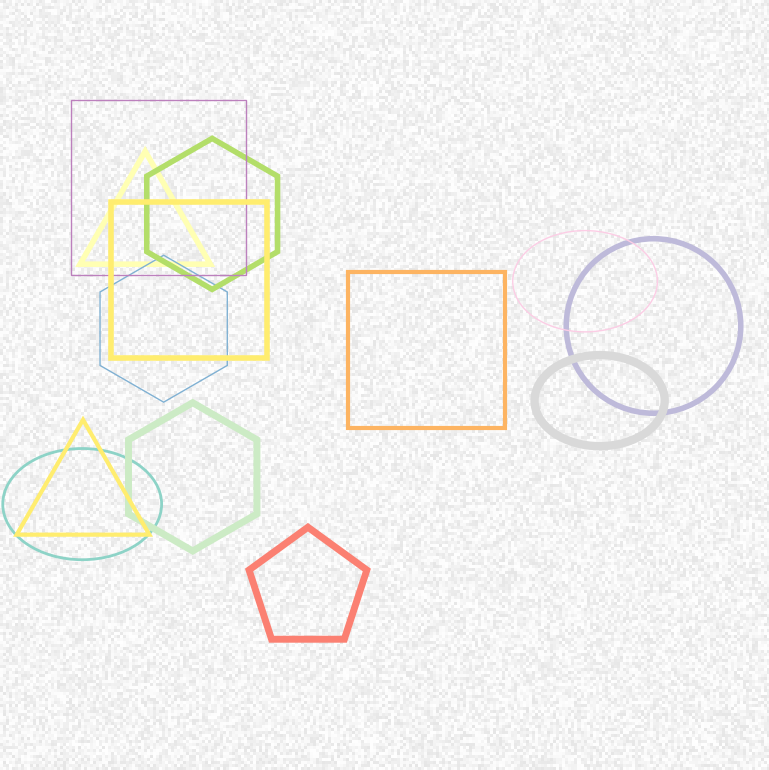[{"shape": "oval", "thickness": 1, "radius": 0.52, "center": [0.107, 0.345]}, {"shape": "triangle", "thickness": 2, "radius": 0.49, "center": [0.189, 0.706]}, {"shape": "circle", "thickness": 2, "radius": 0.57, "center": [0.849, 0.577]}, {"shape": "pentagon", "thickness": 2.5, "radius": 0.4, "center": [0.4, 0.235]}, {"shape": "hexagon", "thickness": 0.5, "radius": 0.48, "center": [0.213, 0.573]}, {"shape": "square", "thickness": 1.5, "radius": 0.51, "center": [0.554, 0.545]}, {"shape": "hexagon", "thickness": 2, "radius": 0.49, "center": [0.276, 0.722]}, {"shape": "oval", "thickness": 0.5, "radius": 0.47, "center": [0.76, 0.635]}, {"shape": "oval", "thickness": 3, "radius": 0.42, "center": [0.779, 0.48]}, {"shape": "square", "thickness": 0.5, "radius": 0.57, "center": [0.206, 0.757]}, {"shape": "hexagon", "thickness": 2.5, "radius": 0.48, "center": [0.25, 0.381]}, {"shape": "triangle", "thickness": 1.5, "radius": 0.5, "center": [0.108, 0.355]}, {"shape": "square", "thickness": 2, "radius": 0.51, "center": [0.245, 0.637]}]